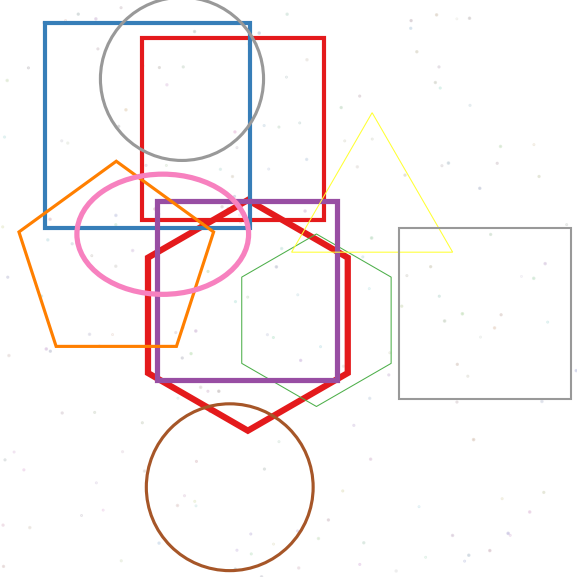[{"shape": "square", "thickness": 2, "radius": 0.79, "center": [0.404, 0.775]}, {"shape": "hexagon", "thickness": 3, "radius": 1.0, "center": [0.429, 0.453]}, {"shape": "square", "thickness": 2, "radius": 0.89, "center": [0.256, 0.782]}, {"shape": "hexagon", "thickness": 0.5, "radius": 0.75, "center": [0.548, 0.445]}, {"shape": "square", "thickness": 2.5, "radius": 0.78, "center": [0.428, 0.496]}, {"shape": "pentagon", "thickness": 1.5, "radius": 0.89, "center": [0.201, 0.543]}, {"shape": "triangle", "thickness": 0.5, "radius": 0.81, "center": [0.644, 0.643]}, {"shape": "circle", "thickness": 1.5, "radius": 0.72, "center": [0.398, 0.155]}, {"shape": "oval", "thickness": 2.5, "radius": 0.74, "center": [0.282, 0.594]}, {"shape": "square", "thickness": 1, "radius": 0.74, "center": [0.84, 0.456]}, {"shape": "circle", "thickness": 1.5, "radius": 0.71, "center": [0.315, 0.863]}]